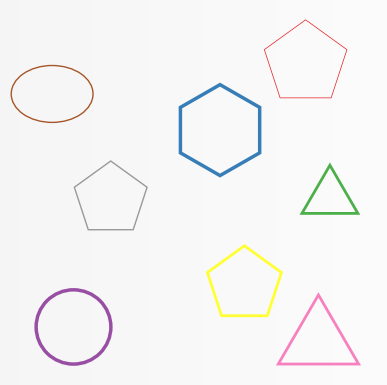[{"shape": "pentagon", "thickness": 0.5, "radius": 0.56, "center": [0.789, 0.836]}, {"shape": "hexagon", "thickness": 2.5, "radius": 0.59, "center": [0.568, 0.662]}, {"shape": "triangle", "thickness": 2, "radius": 0.42, "center": [0.851, 0.487]}, {"shape": "circle", "thickness": 2.5, "radius": 0.48, "center": [0.19, 0.151]}, {"shape": "pentagon", "thickness": 2, "radius": 0.5, "center": [0.631, 0.261]}, {"shape": "oval", "thickness": 1, "radius": 0.53, "center": [0.135, 0.756]}, {"shape": "triangle", "thickness": 2, "radius": 0.6, "center": [0.822, 0.114]}, {"shape": "pentagon", "thickness": 1, "radius": 0.49, "center": [0.286, 0.483]}]